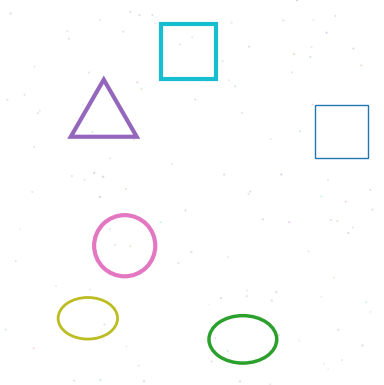[{"shape": "square", "thickness": 1, "radius": 0.35, "center": [0.887, 0.658]}, {"shape": "oval", "thickness": 2.5, "radius": 0.44, "center": [0.631, 0.119]}, {"shape": "triangle", "thickness": 3, "radius": 0.49, "center": [0.27, 0.694]}, {"shape": "circle", "thickness": 3, "radius": 0.4, "center": [0.324, 0.362]}, {"shape": "oval", "thickness": 2, "radius": 0.39, "center": [0.228, 0.173]}, {"shape": "square", "thickness": 3, "radius": 0.36, "center": [0.489, 0.866]}]